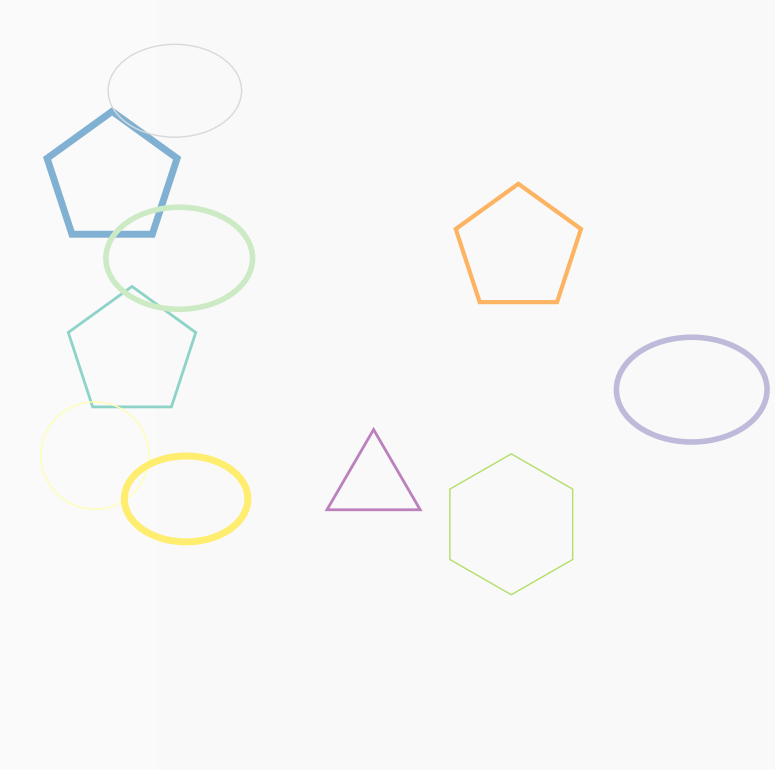[{"shape": "pentagon", "thickness": 1, "radius": 0.43, "center": [0.17, 0.541]}, {"shape": "circle", "thickness": 0.5, "radius": 0.35, "center": [0.122, 0.408]}, {"shape": "oval", "thickness": 2, "radius": 0.49, "center": [0.893, 0.494]}, {"shape": "pentagon", "thickness": 2.5, "radius": 0.44, "center": [0.145, 0.767]}, {"shape": "pentagon", "thickness": 1.5, "radius": 0.42, "center": [0.669, 0.676]}, {"shape": "hexagon", "thickness": 0.5, "radius": 0.46, "center": [0.66, 0.319]}, {"shape": "oval", "thickness": 0.5, "radius": 0.43, "center": [0.226, 0.882]}, {"shape": "triangle", "thickness": 1, "radius": 0.35, "center": [0.482, 0.373]}, {"shape": "oval", "thickness": 2, "radius": 0.47, "center": [0.231, 0.665]}, {"shape": "oval", "thickness": 2.5, "radius": 0.4, "center": [0.24, 0.352]}]